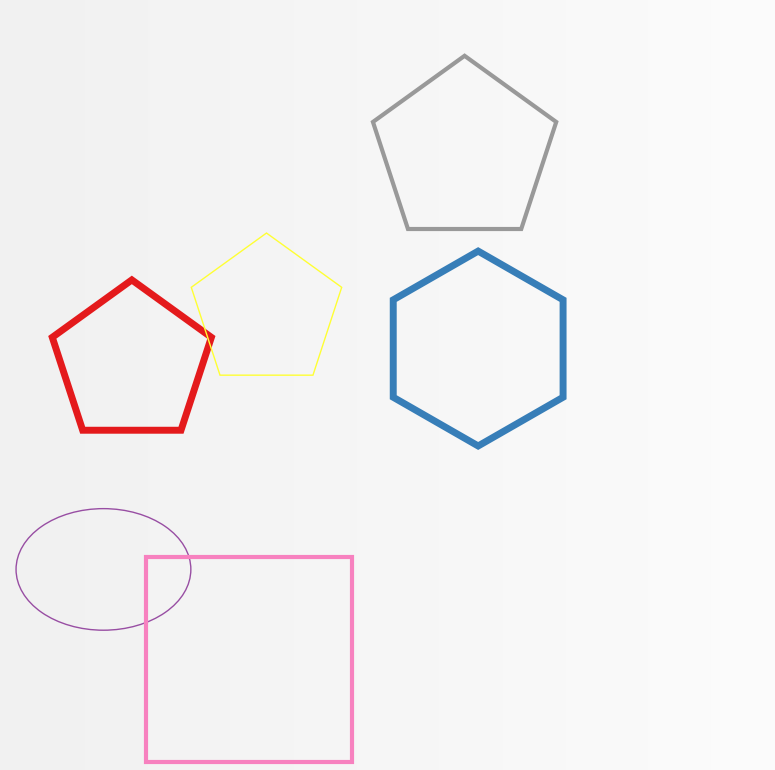[{"shape": "pentagon", "thickness": 2.5, "radius": 0.54, "center": [0.17, 0.529]}, {"shape": "hexagon", "thickness": 2.5, "radius": 0.63, "center": [0.617, 0.547]}, {"shape": "oval", "thickness": 0.5, "radius": 0.56, "center": [0.133, 0.26]}, {"shape": "pentagon", "thickness": 0.5, "radius": 0.51, "center": [0.344, 0.595]}, {"shape": "square", "thickness": 1.5, "radius": 0.67, "center": [0.321, 0.144]}, {"shape": "pentagon", "thickness": 1.5, "radius": 0.62, "center": [0.599, 0.803]}]